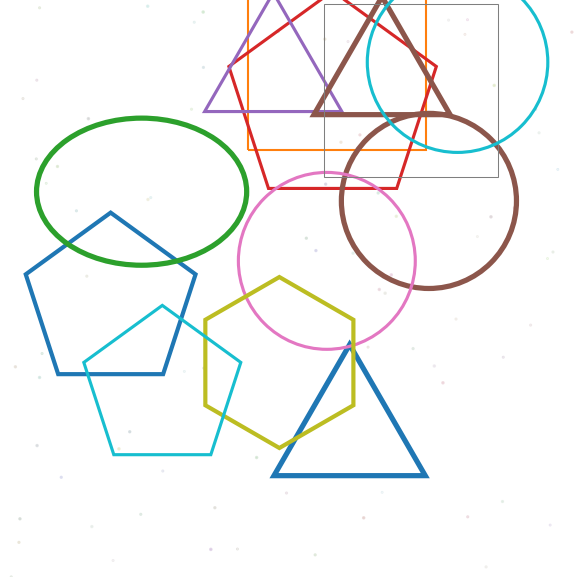[{"shape": "triangle", "thickness": 2.5, "radius": 0.76, "center": [0.605, 0.251]}, {"shape": "pentagon", "thickness": 2, "radius": 0.77, "center": [0.192, 0.476]}, {"shape": "square", "thickness": 1, "radius": 0.77, "center": [0.584, 0.893]}, {"shape": "oval", "thickness": 2.5, "radius": 0.91, "center": [0.245, 0.667]}, {"shape": "pentagon", "thickness": 1.5, "radius": 0.94, "center": [0.576, 0.826]}, {"shape": "triangle", "thickness": 1.5, "radius": 0.69, "center": [0.473, 0.875]}, {"shape": "circle", "thickness": 2.5, "radius": 0.76, "center": [0.743, 0.651]}, {"shape": "triangle", "thickness": 2.5, "radius": 0.68, "center": [0.661, 0.869]}, {"shape": "circle", "thickness": 1.5, "radius": 0.77, "center": [0.566, 0.547]}, {"shape": "square", "thickness": 0.5, "radius": 0.75, "center": [0.712, 0.843]}, {"shape": "hexagon", "thickness": 2, "radius": 0.74, "center": [0.484, 0.371]}, {"shape": "circle", "thickness": 1.5, "radius": 0.78, "center": [0.792, 0.892]}, {"shape": "pentagon", "thickness": 1.5, "radius": 0.71, "center": [0.281, 0.327]}]